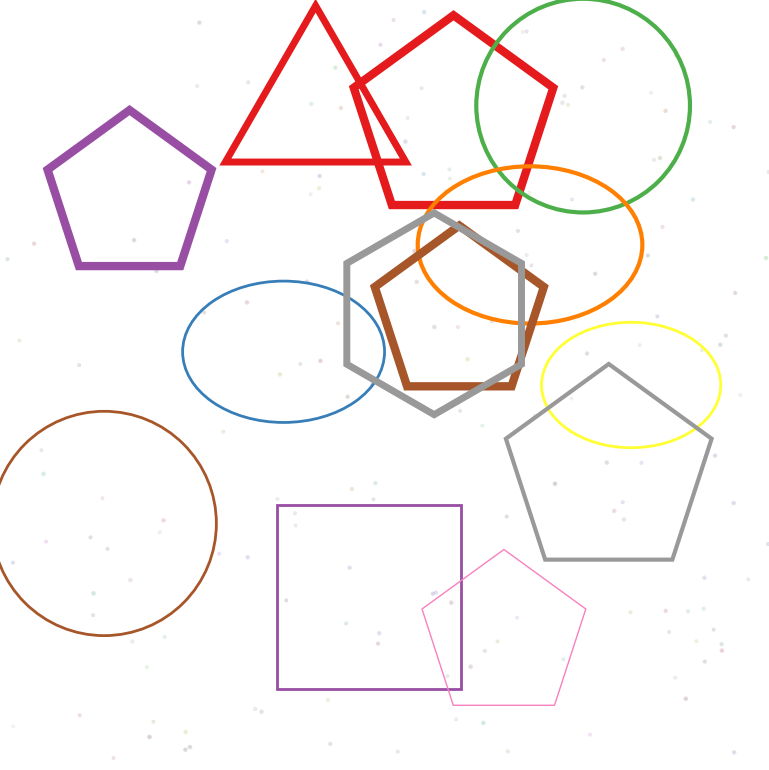[{"shape": "pentagon", "thickness": 3, "radius": 0.68, "center": [0.589, 0.844]}, {"shape": "triangle", "thickness": 2.5, "radius": 0.68, "center": [0.41, 0.857]}, {"shape": "oval", "thickness": 1, "radius": 0.66, "center": [0.368, 0.543]}, {"shape": "circle", "thickness": 1.5, "radius": 0.69, "center": [0.757, 0.863]}, {"shape": "pentagon", "thickness": 3, "radius": 0.56, "center": [0.168, 0.745]}, {"shape": "square", "thickness": 1, "radius": 0.6, "center": [0.479, 0.225]}, {"shape": "oval", "thickness": 1.5, "radius": 0.73, "center": [0.688, 0.682]}, {"shape": "oval", "thickness": 1, "radius": 0.58, "center": [0.82, 0.5]}, {"shape": "circle", "thickness": 1, "radius": 0.73, "center": [0.135, 0.32]}, {"shape": "pentagon", "thickness": 3, "radius": 0.58, "center": [0.597, 0.592]}, {"shape": "pentagon", "thickness": 0.5, "radius": 0.56, "center": [0.654, 0.175]}, {"shape": "hexagon", "thickness": 2.5, "radius": 0.65, "center": [0.564, 0.592]}, {"shape": "pentagon", "thickness": 1.5, "radius": 0.7, "center": [0.791, 0.387]}]